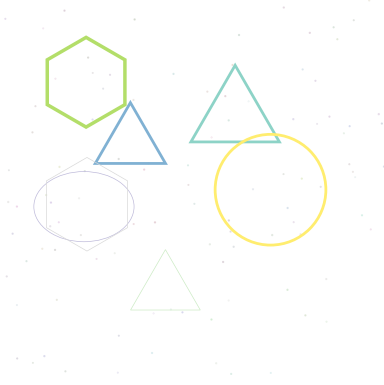[{"shape": "triangle", "thickness": 2, "radius": 0.66, "center": [0.611, 0.698]}, {"shape": "oval", "thickness": 0.5, "radius": 0.65, "center": [0.218, 0.463]}, {"shape": "triangle", "thickness": 2, "radius": 0.53, "center": [0.339, 0.628]}, {"shape": "hexagon", "thickness": 2.5, "radius": 0.58, "center": [0.224, 0.786]}, {"shape": "hexagon", "thickness": 0.5, "radius": 0.61, "center": [0.226, 0.469]}, {"shape": "triangle", "thickness": 0.5, "radius": 0.52, "center": [0.43, 0.247]}, {"shape": "circle", "thickness": 2, "radius": 0.72, "center": [0.703, 0.507]}]